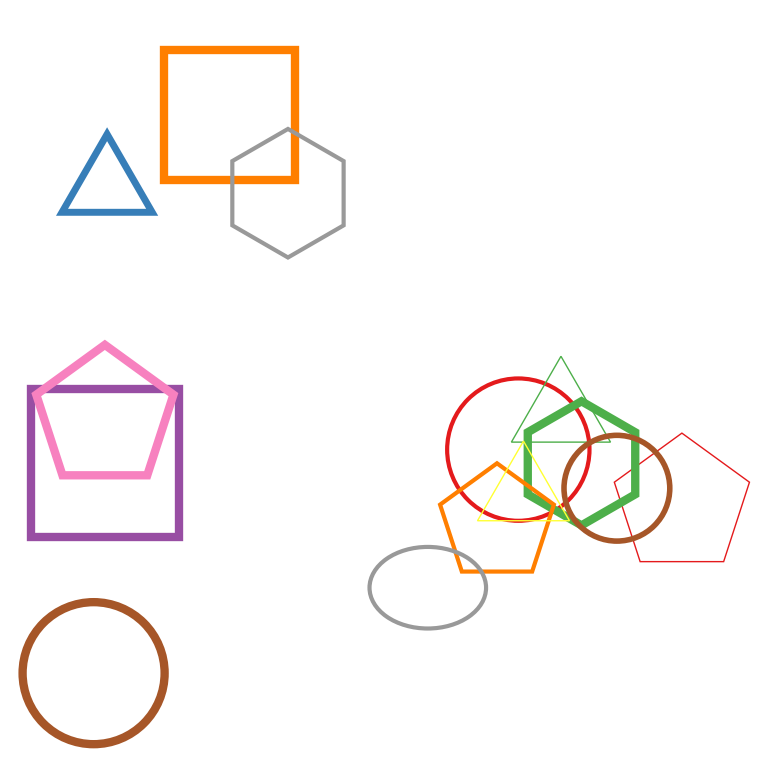[{"shape": "circle", "thickness": 1.5, "radius": 0.46, "center": [0.673, 0.416]}, {"shape": "pentagon", "thickness": 0.5, "radius": 0.46, "center": [0.886, 0.345]}, {"shape": "triangle", "thickness": 2.5, "radius": 0.34, "center": [0.139, 0.758]}, {"shape": "triangle", "thickness": 0.5, "radius": 0.37, "center": [0.729, 0.463]}, {"shape": "hexagon", "thickness": 3, "radius": 0.4, "center": [0.755, 0.398]}, {"shape": "square", "thickness": 3, "radius": 0.48, "center": [0.137, 0.399]}, {"shape": "square", "thickness": 3, "radius": 0.42, "center": [0.298, 0.851]}, {"shape": "pentagon", "thickness": 1.5, "radius": 0.39, "center": [0.645, 0.321]}, {"shape": "triangle", "thickness": 0.5, "radius": 0.34, "center": [0.68, 0.358]}, {"shape": "circle", "thickness": 3, "radius": 0.46, "center": [0.122, 0.126]}, {"shape": "circle", "thickness": 2, "radius": 0.34, "center": [0.801, 0.366]}, {"shape": "pentagon", "thickness": 3, "radius": 0.47, "center": [0.136, 0.459]}, {"shape": "hexagon", "thickness": 1.5, "radius": 0.42, "center": [0.374, 0.749]}, {"shape": "oval", "thickness": 1.5, "radius": 0.38, "center": [0.556, 0.237]}]